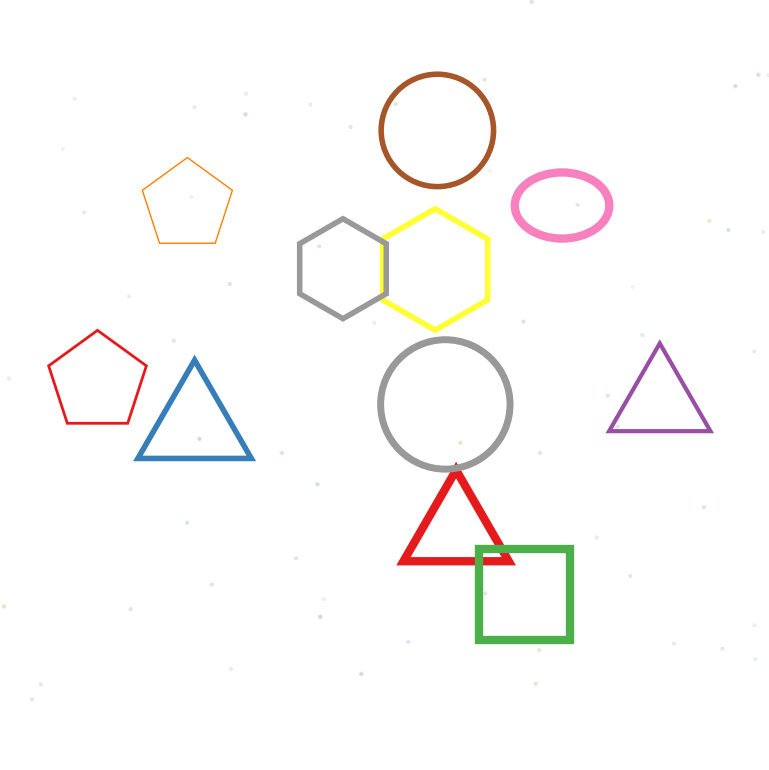[{"shape": "pentagon", "thickness": 1, "radius": 0.33, "center": [0.127, 0.504]}, {"shape": "triangle", "thickness": 3, "radius": 0.39, "center": [0.592, 0.311]}, {"shape": "triangle", "thickness": 2, "radius": 0.43, "center": [0.253, 0.447]}, {"shape": "square", "thickness": 3, "radius": 0.29, "center": [0.682, 0.228]}, {"shape": "triangle", "thickness": 1.5, "radius": 0.38, "center": [0.857, 0.478]}, {"shape": "pentagon", "thickness": 0.5, "radius": 0.31, "center": [0.243, 0.734]}, {"shape": "hexagon", "thickness": 2, "radius": 0.39, "center": [0.565, 0.65]}, {"shape": "circle", "thickness": 2, "radius": 0.36, "center": [0.568, 0.831]}, {"shape": "oval", "thickness": 3, "radius": 0.31, "center": [0.73, 0.733]}, {"shape": "hexagon", "thickness": 2, "radius": 0.32, "center": [0.445, 0.651]}, {"shape": "circle", "thickness": 2.5, "radius": 0.42, "center": [0.578, 0.475]}]